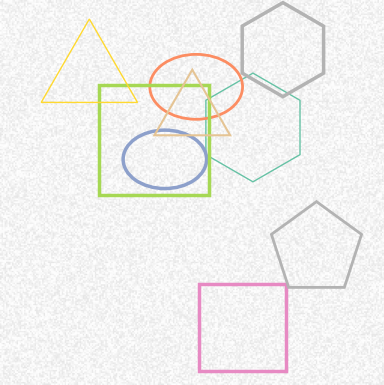[{"shape": "hexagon", "thickness": 1, "radius": 0.71, "center": [0.657, 0.669]}, {"shape": "oval", "thickness": 2, "radius": 0.6, "center": [0.51, 0.774]}, {"shape": "oval", "thickness": 2.5, "radius": 0.54, "center": [0.428, 0.586]}, {"shape": "square", "thickness": 2.5, "radius": 0.56, "center": [0.629, 0.148]}, {"shape": "square", "thickness": 2.5, "radius": 0.72, "center": [0.4, 0.635]}, {"shape": "triangle", "thickness": 1, "radius": 0.72, "center": [0.232, 0.806]}, {"shape": "triangle", "thickness": 1.5, "radius": 0.57, "center": [0.499, 0.705]}, {"shape": "pentagon", "thickness": 2, "radius": 0.62, "center": [0.822, 0.353]}, {"shape": "hexagon", "thickness": 2.5, "radius": 0.61, "center": [0.735, 0.871]}]